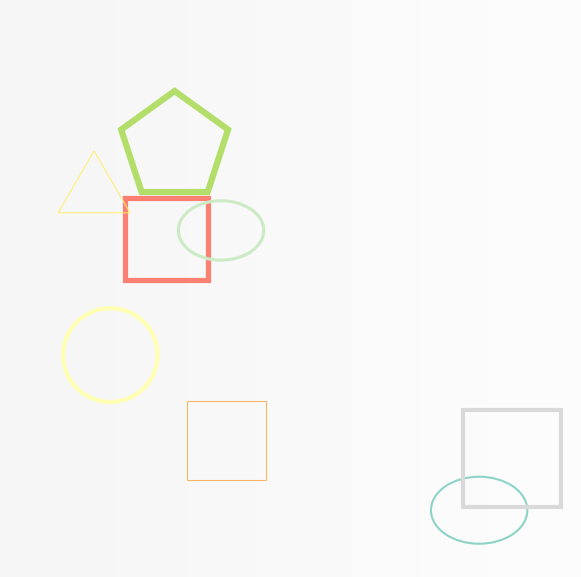[{"shape": "oval", "thickness": 1, "radius": 0.41, "center": [0.824, 0.116]}, {"shape": "circle", "thickness": 2, "radius": 0.41, "center": [0.19, 0.384]}, {"shape": "square", "thickness": 2.5, "radius": 0.36, "center": [0.286, 0.585]}, {"shape": "square", "thickness": 0.5, "radius": 0.34, "center": [0.39, 0.237]}, {"shape": "pentagon", "thickness": 3, "radius": 0.48, "center": [0.3, 0.745]}, {"shape": "square", "thickness": 2, "radius": 0.42, "center": [0.881, 0.205]}, {"shape": "oval", "thickness": 1.5, "radius": 0.37, "center": [0.38, 0.6]}, {"shape": "triangle", "thickness": 0.5, "radius": 0.36, "center": [0.162, 0.666]}]